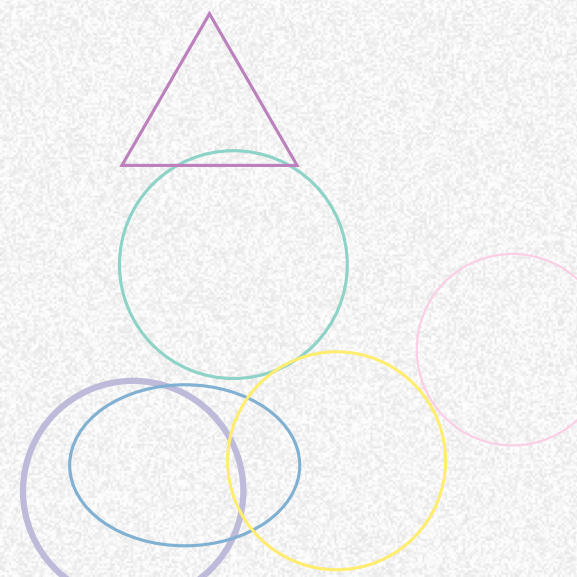[{"shape": "circle", "thickness": 1.5, "radius": 0.99, "center": [0.404, 0.541]}, {"shape": "circle", "thickness": 3, "radius": 0.95, "center": [0.231, 0.149]}, {"shape": "oval", "thickness": 1.5, "radius": 1.0, "center": [0.32, 0.193]}, {"shape": "circle", "thickness": 1, "radius": 0.83, "center": [0.887, 0.394]}, {"shape": "triangle", "thickness": 1.5, "radius": 0.88, "center": [0.363, 0.8]}, {"shape": "circle", "thickness": 1.5, "radius": 0.94, "center": [0.583, 0.201]}]